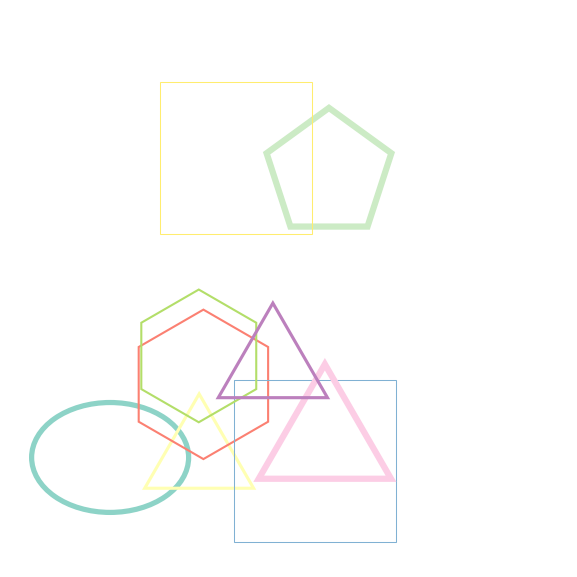[{"shape": "oval", "thickness": 2.5, "radius": 0.68, "center": [0.191, 0.207]}, {"shape": "triangle", "thickness": 1.5, "radius": 0.54, "center": [0.345, 0.208]}, {"shape": "hexagon", "thickness": 1, "radius": 0.65, "center": [0.352, 0.334]}, {"shape": "square", "thickness": 0.5, "radius": 0.7, "center": [0.545, 0.201]}, {"shape": "hexagon", "thickness": 1, "radius": 0.57, "center": [0.344, 0.383]}, {"shape": "triangle", "thickness": 3, "radius": 0.66, "center": [0.563, 0.236]}, {"shape": "triangle", "thickness": 1.5, "radius": 0.55, "center": [0.473, 0.365]}, {"shape": "pentagon", "thickness": 3, "radius": 0.57, "center": [0.57, 0.699]}, {"shape": "square", "thickness": 0.5, "radius": 0.66, "center": [0.409, 0.726]}]